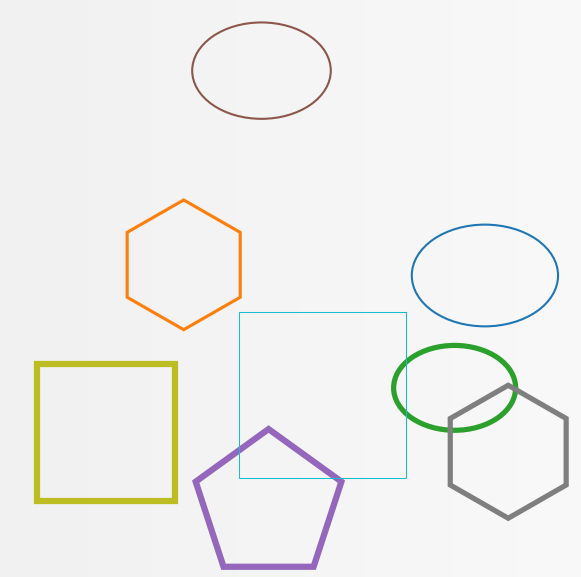[{"shape": "oval", "thickness": 1, "radius": 0.63, "center": [0.834, 0.522]}, {"shape": "hexagon", "thickness": 1.5, "radius": 0.56, "center": [0.316, 0.541]}, {"shape": "oval", "thickness": 2.5, "radius": 0.52, "center": [0.782, 0.328]}, {"shape": "pentagon", "thickness": 3, "radius": 0.66, "center": [0.462, 0.124]}, {"shape": "oval", "thickness": 1, "radius": 0.6, "center": [0.45, 0.877]}, {"shape": "hexagon", "thickness": 2.5, "radius": 0.58, "center": [0.874, 0.217]}, {"shape": "square", "thickness": 3, "radius": 0.59, "center": [0.182, 0.251]}, {"shape": "square", "thickness": 0.5, "radius": 0.72, "center": [0.555, 0.315]}]